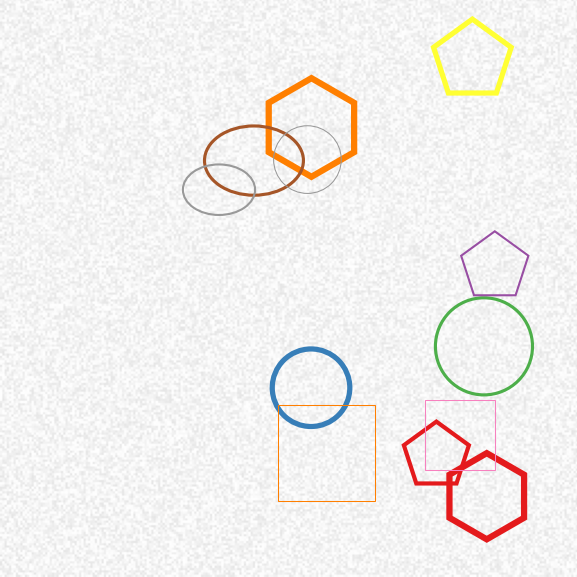[{"shape": "pentagon", "thickness": 2, "radius": 0.3, "center": [0.756, 0.21]}, {"shape": "hexagon", "thickness": 3, "radius": 0.37, "center": [0.843, 0.14]}, {"shape": "circle", "thickness": 2.5, "radius": 0.34, "center": [0.539, 0.328]}, {"shape": "circle", "thickness": 1.5, "radius": 0.42, "center": [0.838, 0.399]}, {"shape": "pentagon", "thickness": 1, "radius": 0.31, "center": [0.857, 0.537]}, {"shape": "square", "thickness": 0.5, "radius": 0.42, "center": [0.566, 0.214]}, {"shape": "hexagon", "thickness": 3, "radius": 0.43, "center": [0.539, 0.778]}, {"shape": "pentagon", "thickness": 2.5, "radius": 0.35, "center": [0.818, 0.895]}, {"shape": "oval", "thickness": 1.5, "radius": 0.43, "center": [0.44, 0.721]}, {"shape": "square", "thickness": 0.5, "radius": 0.3, "center": [0.797, 0.246]}, {"shape": "circle", "thickness": 0.5, "radius": 0.29, "center": [0.532, 0.723]}, {"shape": "oval", "thickness": 1, "radius": 0.31, "center": [0.379, 0.671]}]